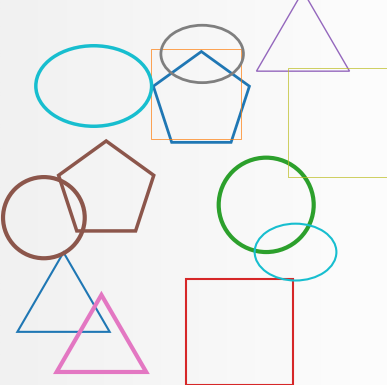[{"shape": "triangle", "thickness": 1.5, "radius": 0.69, "center": [0.164, 0.207]}, {"shape": "pentagon", "thickness": 2, "radius": 0.65, "center": [0.52, 0.736]}, {"shape": "square", "thickness": 0.5, "radius": 0.58, "center": [0.506, 0.757]}, {"shape": "circle", "thickness": 3, "radius": 0.61, "center": [0.687, 0.468]}, {"shape": "square", "thickness": 1.5, "radius": 0.69, "center": [0.618, 0.137]}, {"shape": "triangle", "thickness": 1, "radius": 0.69, "center": [0.782, 0.884]}, {"shape": "circle", "thickness": 3, "radius": 0.53, "center": [0.113, 0.435]}, {"shape": "pentagon", "thickness": 2.5, "radius": 0.65, "center": [0.274, 0.505]}, {"shape": "triangle", "thickness": 3, "radius": 0.67, "center": [0.262, 0.101]}, {"shape": "oval", "thickness": 2, "radius": 0.53, "center": [0.522, 0.86]}, {"shape": "square", "thickness": 0.5, "radius": 0.71, "center": [0.884, 0.681]}, {"shape": "oval", "thickness": 1.5, "radius": 0.53, "center": [0.763, 0.345]}, {"shape": "oval", "thickness": 2.5, "radius": 0.75, "center": [0.242, 0.777]}]